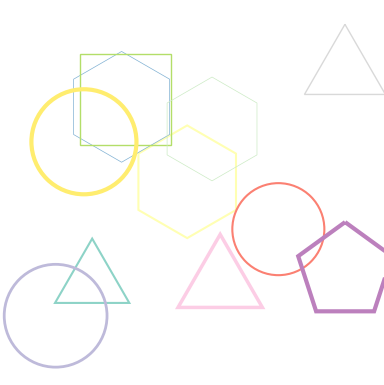[{"shape": "triangle", "thickness": 1.5, "radius": 0.56, "center": [0.239, 0.269]}, {"shape": "hexagon", "thickness": 1.5, "radius": 0.73, "center": [0.486, 0.528]}, {"shape": "circle", "thickness": 2, "radius": 0.67, "center": [0.144, 0.18]}, {"shape": "circle", "thickness": 1.5, "radius": 0.6, "center": [0.723, 0.405]}, {"shape": "hexagon", "thickness": 0.5, "radius": 0.72, "center": [0.316, 0.722]}, {"shape": "square", "thickness": 1, "radius": 0.59, "center": [0.325, 0.742]}, {"shape": "triangle", "thickness": 2.5, "radius": 0.63, "center": [0.572, 0.265]}, {"shape": "triangle", "thickness": 1, "radius": 0.61, "center": [0.896, 0.815]}, {"shape": "pentagon", "thickness": 3, "radius": 0.64, "center": [0.896, 0.295]}, {"shape": "hexagon", "thickness": 0.5, "radius": 0.67, "center": [0.551, 0.665]}, {"shape": "circle", "thickness": 3, "radius": 0.68, "center": [0.218, 0.632]}]